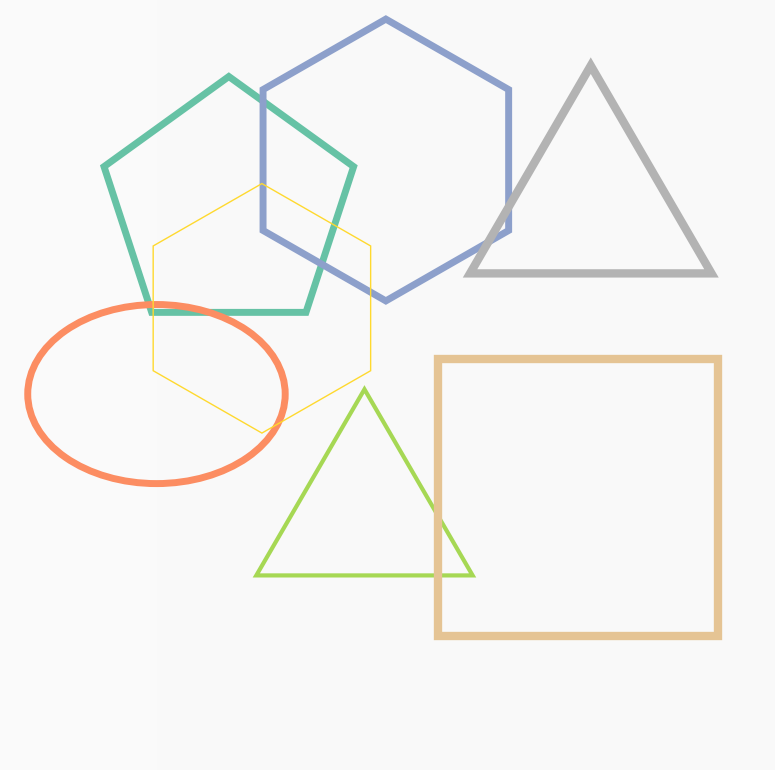[{"shape": "pentagon", "thickness": 2.5, "radius": 0.85, "center": [0.295, 0.731]}, {"shape": "oval", "thickness": 2.5, "radius": 0.83, "center": [0.202, 0.488]}, {"shape": "hexagon", "thickness": 2.5, "radius": 0.91, "center": [0.498, 0.792]}, {"shape": "triangle", "thickness": 1.5, "radius": 0.81, "center": [0.47, 0.333]}, {"shape": "hexagon", "thickness": 0.5, "radius": 0.81, "center": [0.338, 0.6]}, {"shape": "square", "thickness": 3, "radius": 0.9, "center": [0.746, 0.354]}, {"shape": "triangle", "thickness": 3, "radius": 0.9, "center": [0.762, 0.735]}]